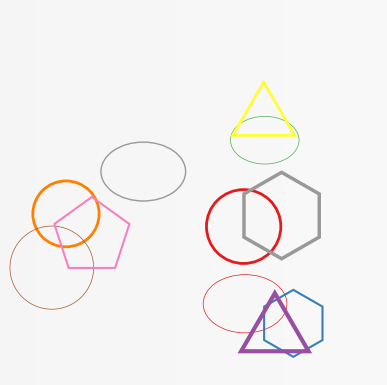[{"shape": "oval", "thickness": 0.5, "radius": 0.54, "center": [0.632, 0.211]}, {"shape": "circle", "thickness": 2, "radius": 0.48, "center": [0.629, 0.412]}, {"shape": "hexagon", "thickness": 1.5, "radius": 0.43, "center": [0.757, 0.16]}, {"shape": "oval", "thickness": 0.5, "radius": 0.44, "center": [0.683, 0.636]}, {"shape": "triangle", "thickness": 3, "radius": 0.5, "center": [0.709, 0.138]}, {"shape": "circle", "thickness": 2, "radius": 0.43, "center": [0.17, 0.445]}, {"shape": "triangle", "thickness": 2, "radius": 0.46, "center": [0.68, 0.694]}, {"shape": "circle", "thickness": 0.5, "radius": 0.54, "center": [0.134, 0.305]}, {"shape": "pentagon", "thickness": 1.5, "radius": 0.51, "center": [0.237, 0.386]}, {"shape": "oval", "thickness": 1, "radius": 0.55, "center": [0.37, 0.554]}, {"shape": "hexagon", "thickness": 2.5, "radius": 0.56, "center": [0.727, 0.44]}]